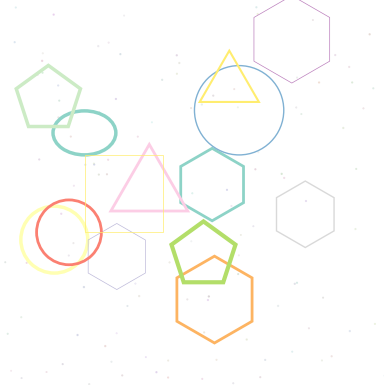[{"shape": "oval", "thickness": 2.5, "radius": 0.41, "center": [0.219, 0.655]}, {"shape": "hexagon", "thickness": 2, "radius": 0.47, "center": [0.551, 0.521]}, {"shape": "circle", "thickness": 2.5, "radius": 0.43, "center": [0.141, 0.378]}, {"shape": "hexagon", "thickness": 0.5, "radius": 0.43, "center": [0.303, 0.334]}, {"shape": "circle", "thickness": 2, "radius": 0.42, "center": [0.179, 0.397]}, {"shape": "circle", "thickness": 1, "radius": 0.58, "center": [0.621, 0.714]}, {"shape": "hexagon", "thickness": 2, "radius": 0.56, "center": [0.557, 0.222]}, {"shape": "pentagon", "thickness": 3, "radius": 0.44, "center": [0.529, 0.338]}, {"shape": "triangle", "thickness": 2, "radius": 0.58, "center": [0.388, 0.51]}, {"shape": "hexagon", "thickness": 1, "radius": 0.43, "center": [0.793, 0.443]}, {"shape": "hexagon", "thickness": 0.5, "radius": 0.57, "center": [0.758, 0.898]}, {"shape": "pentagon", "thickness": 2.5, "radius": 0.44, "center": [0.126, 0.742]}, {"shape": "triangle", "thickness": 1.5, "radius": 0.44, "center": [0.596, 0.78]}, {"shape": "square", "thickness": 0.5, "radius": 0.5, "center": [0.322, 0.497]}]